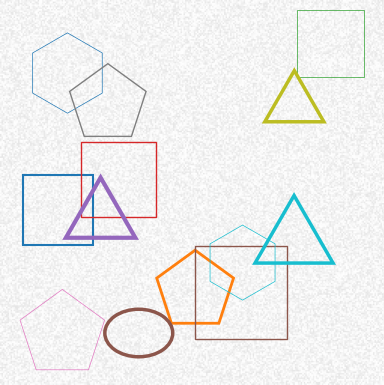[{"shape": "hexagon", "thickness": 0.5, "radius": 0.52, "center": [0.175, 0.81]}, {"shape": "square", "thickness": 1.5, "radius": 0.45, "center": [0.151, 0.455]}, {"shape": "pentagon", "thickness": 2, "radius": 0.52, "center": [0.507, 0.245]}, {"shape": "square", "thickness": 0.5, "radius": 0.43, "center": [0.859, 0.887]}, {"shape": "square", "thickness": 1, "radius": 0.48, "center": [0.308, 0.533]}, {"shape": "triangle", "thickness": 3, "radius": 0.52, "center": [0.261, 0.435]}, {"shape": "square", "thickness": 1, "radius": 0.6, "center": [0.625, 0.24]}, {"shape": "oval", "thickness": 2.5, "radius": 0.44, "center": [0.36, 0.135]}, {"shape": "pentagon", "thickness": 0.5, "radius": 0.58, "center": [0.162, 0.133]}, {"shape": "pentagon", "thickness": 1, "radius": 0.52, "center": [0.28, 0.73]}, {"shape": "triangle", "thickness": 2.5, "radius": 0.44, "center": [0.764, 0.728]}, {"shape": "hexagon", "thickness": 0.5, "radius": 0.49, "center": [0.63, 0.318]}, {"shape": "triangle", "thickness": 2.5, "radius": 0.58, "center": [0.764, 0.375]}]